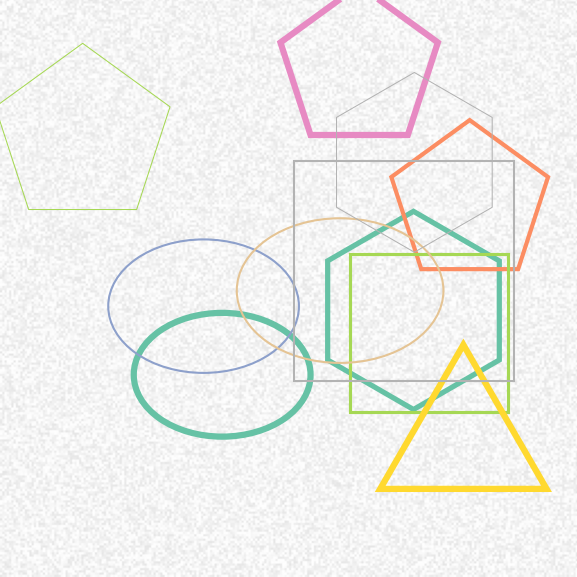[{"shape": "hexagon", "thickness": 2.5, "radius": 0.86, "center": [0.716, 0.462]}, {"shape": "oval", "thickness": 3, "radius": 0.77, "center": [0.385, 0.35]}, {"shape": "pentagon", "thickness": 2, "radius": 0.71, "center": [0.813, 0.648]}, {"shape": "oval", "thickness": 1, "radius": 0.83, "center": [0.353, 0.469]}, {"shape": "pentagon", "thickness": 3, "radius": 0.72, "center": [0.622, 0.881]}, {"shape": "pentagon", "thickness": 0.5, "radius": 0.8, "center": [0.143, 0.765]}, {"shape": "square", "thickness": 1.5, "radius": 0.68, "center": [0.743, 0.423]}, {"shape": "triangle", "thickness": 3, "radius": 0.83, "center": [0.802, 0.236]}, {"shape": "oval", "thickness": 1, "radius": 0.89, "center": [0.589, 0.496]}, {"shape": "square", "thickness": 1, "radius": 0.95, "center": [0.699, 0.53]}, {"shape": "hexagon", "thickness": 0.5, "radius": 0.78, "center": [0.718, 0.718]}]